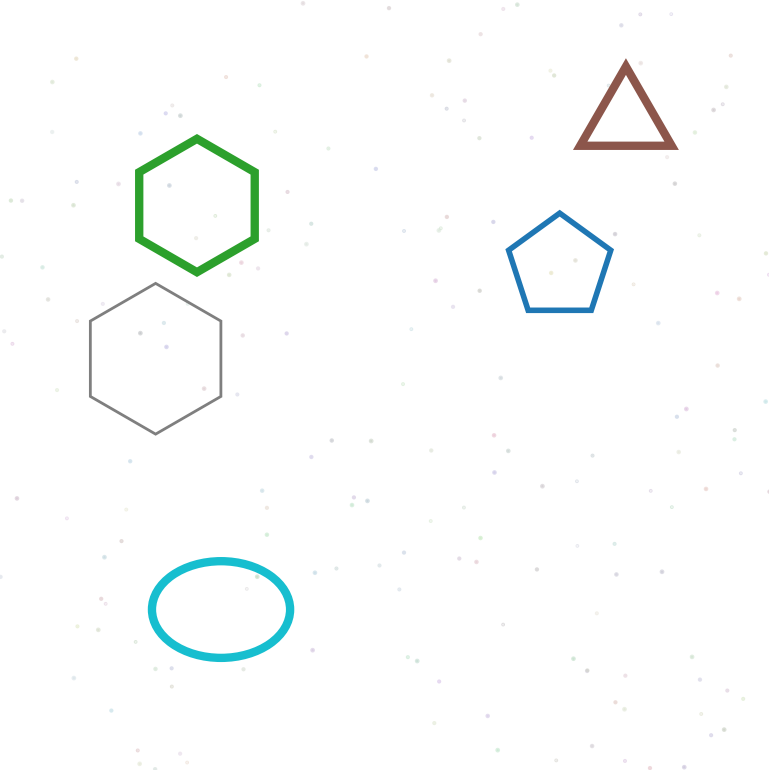[{"shape": "pentagon", "thickness": 2, "radius": 0.35, "center": [0.727, 0.653]}, {"shape": "hexagon", "thickness": 3, "radius": 0.43, "center": [0.256, 0.733]}, {"shape": "triangle", "thickness": 3, "radius": 0.34, "center": [0.813, 0.845]}, {"shape": "hexagon", "thickness": 1, "radius": 0.49, "center": [0.202, 0.534]}, {"shape": "oval", "thickness": 3, "radius": 0.45, "center": [0.287, 0.208]}]